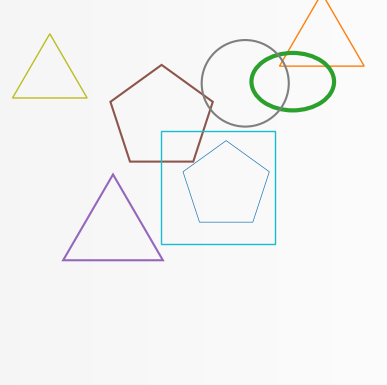[{"shape": "pentagon", "thickness": 0.5, "radius": 0.59, "center": [0.584, 0.518]}, {"shape": "triangle", "thickness": 1, "radius": 0.63, "center": [0.831, 0.891]}, {"shape": "oval", "thickness": 3, "radius": 0.53, "center": [0.756, 0.788]}, {"shape": "triangle", "thickness": 1.5, "radius": 0.74, "center": [0.292, 0.398]}, {"shape": "pentagon", "thickness": 1.5, "radius": 0.69, "center": [0.417, 0.693]}, {"shape": "circle", "thickness": 1.5, "radius": 0.56, "center": [0.633, 0.784]}, {"shape": "triangle", "thickness": 1, "radius": 0.56, "center": [0.129, 0.801]}, {"shape": "square", "thickness": 1, "radius": 0.74, "center": [0.563, 0.513]}]